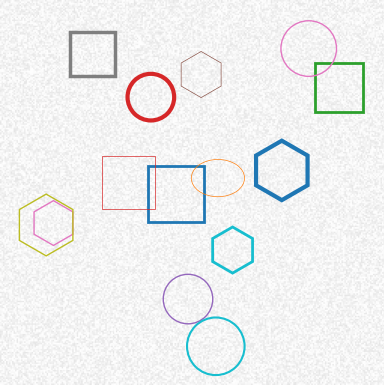[{"shape": "hexagon", "thickness": 3, "radius": 0.39, "center": [0.732, 0.557]}, {"shape": "square", "thickness": 2, "radius": 0.36, "center": [0.457, 0.497]}, {"shape": "oval", "thickness": 0.5, "radius": 0.35, "center": [0.566, 0.537]}, {"shape": "square", "thickness": 2, "radius": 0.31, "center": [0.88, 0.773]}, {"shape": "square", "thickness": 0.5, "radius": 0.35, "center": [0.334, 0.526]}, {"shape": "circle", "thickness": 3, "radius": 0.3, "center": [0.392, 0.748]}, {"shape": "circle", "thickness": 1, "radius": 0.32, "center": [0.488, 0.223]}, {"shape": "hexagon", "thickness": 0.5, "radius": 0.3, "center": [0.522, 0.806]}, {"shape": "hexagon", "thickness": 1, "radius": 0.29, "center": [0.139, 0.421]}, {"shape": "circle", "thickness": 1, "radius": 0.36, "center": [0.802, 0.874]}, {"shape": "square", "thickness": 2.5, "radius": 0.29, "center": [0.24, 0.859]}, {"shape": "hexagon", "thickness": 1, "radius": 0.4, "center": [0.12, 0.416]}, {"shape": "circle", "thickness": 1.5, "radius": 0.37, "center": [0.561, 0.101]}, {"shape": "hexagon", "thickness": 2, "radius": 0.3, "center": [0.604, 0.351]}]